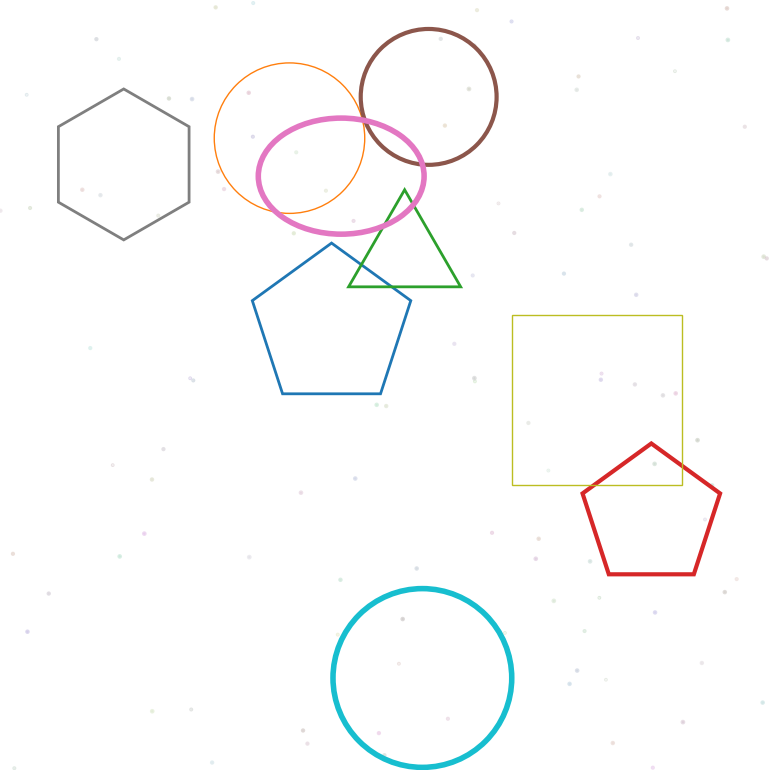[{"shape": "pentagon", "thickness": 1, "radius": 0.54, "center": [0.431, 0.576]}, {"shape": "circle", "thickness": 0.5, "radius": 0.49, "center": [0.376, 0.821]}, {"shape": "triangle", "thickness": 1, "radius": 0.42, "center": [0.525, 0.67]}, {"shape": "pentagon", "thickness": 1.5, "radius": 0.47, "center": [0.846, 0.33]}, {"shape": "circle", "thickness": 1.5, "radius": 0.44, "center": [0.557, 0.874]}, {"shape": "oval", "thickness": 2, "radius": 0.54, "center": [0.443, 0.771]}, {"shape": "hexagon", "thickness": 1, "radius": 0.49, "center": [0.161, 0.786]}, {"shape": "square", "thickness": 0.5, "radius": 0.55, "center": [0.776, 0.48]}, {"shape": "circle", "thickness": 2, "radius": 0.58, "center": [0.549, 0.119]}]